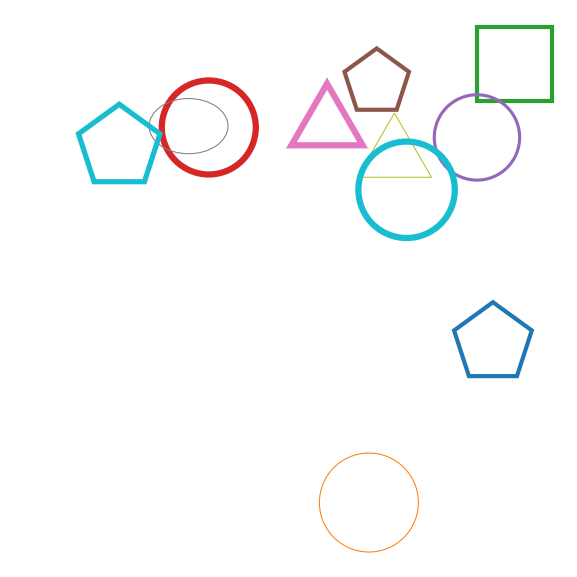[{"shape": "pentagon", "thickness": 2, "radius": 0.35, "center": [0.854, 0.405]}, {"shape": "circle", "thickness": 0.5, "radius": 0.43, "center": [0.639, 0.129]}, {"shape": "square", "thickness": 2, "radius": 0.32, "center": [0.892, 0.888]}, {"shape": "circle", "thickness": 3, "radius": 0.41, "center": [0.362, 0.778]}, {"shape": "circle", "thickness": 1.5, "radius": 0.37, "center": [0.826, 0.761]}, {"shape": "pentagon", "thickness": 2, "radius": 0.29, "center": [0.652, 0.857]}, {"shape": "triangle", "thickness": 3, "radius": 0.36, "center": [0.566, 0.783]}, {"shape": "oval", "thickness": 0.5, "radius": 0.34, "center": [0.327, 0.781]}, {"shape": "triangle", "thickness": 0.5, "radius": 0.37, "center": [0.683, 0.729]}, {"shape": "pentagon", "thickness": 2.5, "radius": 0.37, "center": [0.206, 0.744]}, {"shape": "circle", "thickness": 3, "radius": 0.42, "center": [0.704, 0.671]}]